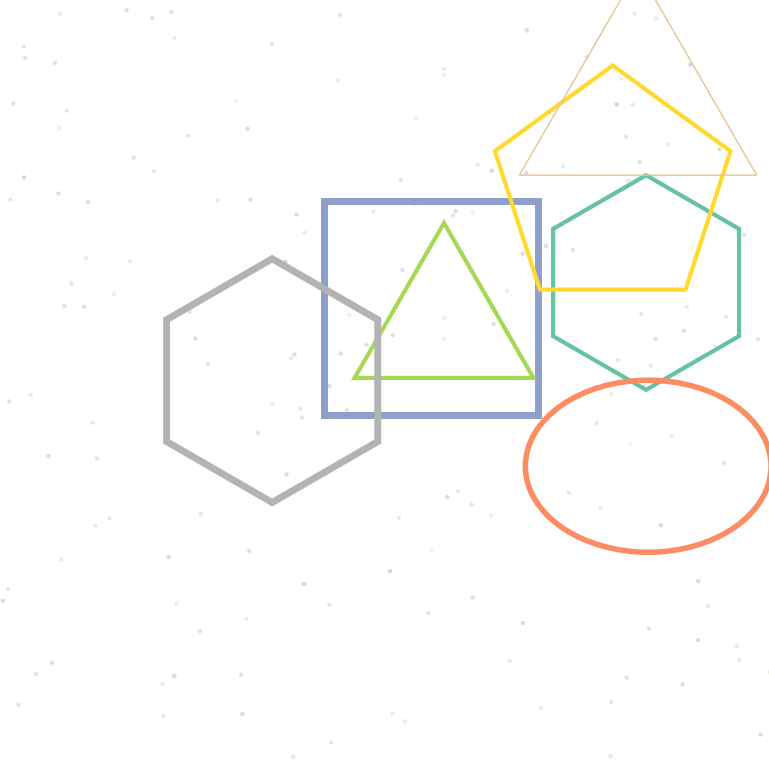[{"shape": "hexagon", "thickness": 1.5, "radius": 0.7, "center": [0.839, 0.633]}, {"shape": "oval", "thickness": 2, "radius": 0.8, "center": [0.842, 0.395]}, {"shape": "square", "thickness": 2.5, "radius": 0.7, "center": [0.56, 0.6]}, {"shape": "triangle", "thickness": 1.5, "radius": 0.67, "center": [0.577, 0.576]}, {"shape": "pentagon", "thickness": 1.5, "radius": 0.8, "center": [0.796, 0.754]}, {"shape": "triangle", "thickness": 0.5, "radius": 0.89, "center": [0.829, 0.861]}, {"shape": "hexagon", "thickness": 2.5, "radius": 0.79, "center": [0.354, 0.506]}]